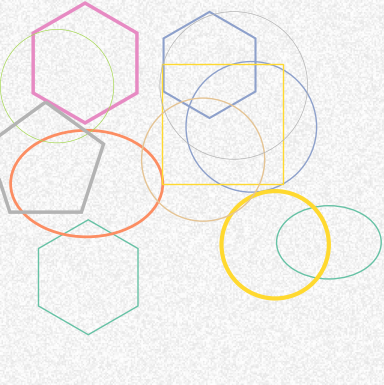[{"shape": "hexagon", "thickness": 1, "radius": 0.75, "center": [0.229, 0.28]}, {"shape": "oval", "thickness": 1, "radius": 0.68, "center": [0.854, 0.371]}, {"shape": "oval", "thickness": 2, "radius": 0.99, "center": [0.225, 0.523]}, {"shape": "hexagon", "thickness": 1.5, "radius": 0.69, "center": [0.544, 0.831]}, {"shape": "circle", "thickness": 1, "radius": 0.85, "center": [0.653, 0.671]}, {"shape": "hexagon", "thickness": 2.5, "radius": 0.78, "center": [0.221, 0.836]}, {"shape": "circle", "thickness": 0.5, "radius": 0.74, "center": [0.148, 0.776]}, {"shape": "circle", "thickness": 3, "radius": 0.7, "center": [0.715, 0.364]}, {"shape": "square", "thickness": 1, "radius": 0.78, "center": [0.578, 0.679]}, {"shape": "circle", "thickness": 1, "radius": 0.8, "center": [0.528, 0.585]}, {"shape": "circle", "thickness": 0.5, "radius": 0.96, "center": [0.607, 0.778]}, {"shape": "pentagon", "thickness": 2.5, "radius": 0.79, "center": [0.119, 0.577]}]